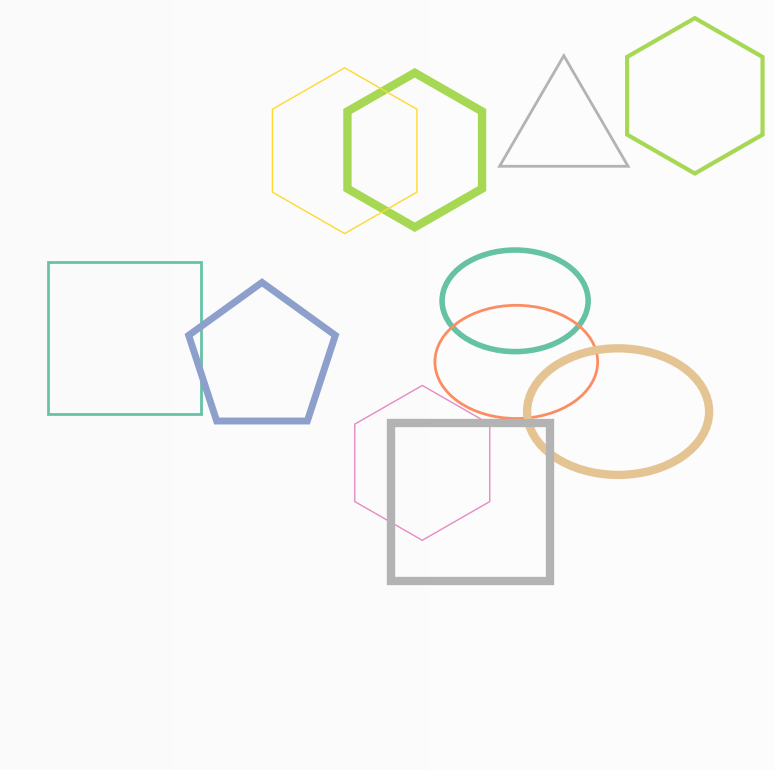[{"shape": "oval", "thickness": 2, "radius": 0.47, "center": [0.665, 0.609]}, {"shape": "square", "thickness": 1, "radius": 0.49, "center": [0.161, 0.561]}, {"shape": "oval", "thickness": 1, "radius": 0.53, "center": [0.666, 0.53]}, {"shape": "pentagon", "thickness": 2.5, "radius": 0.5, "center": [0.338, 0.534]}, {"shape": "hexagon", "thickness": 0.5, "radius": 0.5, "center": [0.545, 0.399]}, {"shape": "hexagon", "thickness": 3, "radius": 0.5, "center": [0.535, 0.805]}, {"shape": "hexagon", "thickness": 1.5, "radius": 0.5, "center": [0.897, 0.876]}, {"shape": "hexagon", "thickness": 0.5, "radius": 0.54, "center": [0.445, 0.804]}, {"shape": "oval", "thickness": 3, "radius": 0.59, "center": [0.798, 0.465]}, {"shape": "triangle", "thickness": 1, "radius": 0.48, "center": [0.728, 0.832]}, {"shape": "square", "thickness": 3, "radius": 0.51, "center": [0.607, 0.348]}]